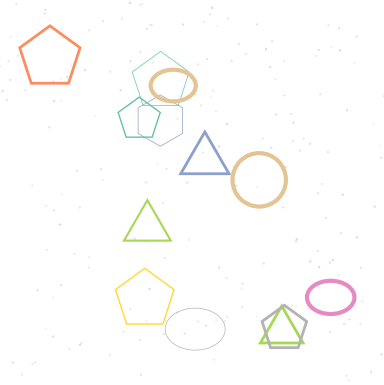[{"shape": "pentagon", "thickness": 0.5, "radius": 0.39, "center": [0.417, 0.789]}, {"shape": "pentagon", "thickness": 1, "radius": 0.29, "center": [0.362, 0.69]}, {"shape": "pentagon", "thickness": 2, "radius": 0.41, "center": [0.13, 0.85]}, {"shape": "hexagon", "thickness": 0.5, "radius": 0.33, "center": [0.416, 0.687]}, {"shape": "triangle", "thickness": 2, "radius": 0.36, "center": [0.532, 0.585]}, {"shape": "oval", "thickness": 3, "radius": 0.31, "center": [0.859, 0.228]}, {"shape": "triangle", "thickness": 2, "radius": 0.32, "center": [0.732, 0.141]}, {"shape": "triangle", "thickness": 1.5, "radius": 0.35, "center": [0.383, 0.41]}, {"shape": "pentagon", "thickness": 1, "radius": 0.4, "center": [0.376, 0.223]}, {"shape": "circle", "thickness": 3, "radius": 0.35, "center": [0.673, 0.533]}, {"shape": "oval", "thickness": 3, "radius": 0.29, "center": [0.45, 0.778]}, {"shape": "pentagon", "thickness": 2, "radius": 0.3, "center": [0.739, 0.146]}, {"shape": "oval", "thickness": 0.5, "radius": 0.39, "center": [0.507, 0.145]}]